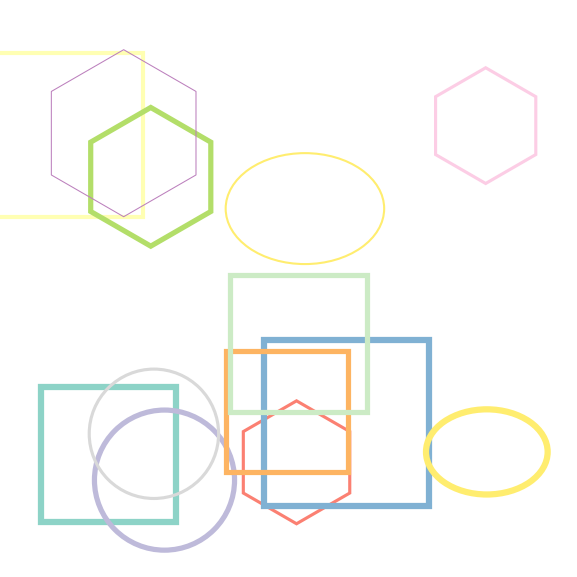[{"shape": "square", "thickness": 3, "radius": 0.58, "center": [0.187, 0.212]}, {"shape": "square", "thickness": 2, "radius": 0.71, "center": [0.106, 0.765]}, {"shape": "circle", "thickness": 2.5, "radius": 0.61, "center": [0.285, 0.168]}, {"shape": "hexagon", "thickness": 1.5, "radius": 0.53, "center": [0.513, 0.199]}, {"shape": "square", "thickness": 3, "radius": 0.72, "center": [0.6, 0.266]}, {"shape": "square", "thickness": 2.5, "radius": 0.53, "center": [0.497, 0.287]}, {"shape": "hexagon", "thickness": 2.5, "radius": 0.6, "center": [0.261, 0.693]}, {"shape": "hexagon", "thickness": 1.5, "radius": 0.5, "center": [0.841, 0.782]}, {"shape": "circle", "thickness": 1.5, "radius": 0.56, "center": [0.267, 0.248]}, {"shape": "hexagon", "thickness": 0.5, "radius": 0.72, "center": [0.214, 0.768]}, {"shape": "square", "thickness": 2.5, "radius": 0.59, "center": [0.517, 0.405]}, {"shape": "oval", "thickness": 1, "radius": 0.69, "center": [0.528, 0.638]}, {"shape": "oval", "thickness": 3, "radius": 0.53, "center": [0.843, 0.217]}]